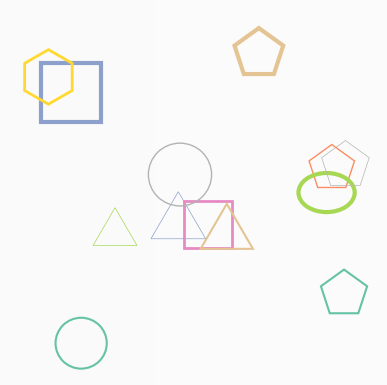[{"shape": "circle", "thickness": 1.5, "radius": 0.33, "center": [0.209, 0.109]}, {"shape": "pentagon", "thickness": 1.5, "radius": 0.31, "center": [0.888, 0.237]}, {"shape": "pentagon", "thickness": 1, "radius": 0.31, "center": [0.856, 0.563]}, {"shape": "square", "thickness": 3, "radius": 0.38, "center": [0.183, 0.761]}, {"shape": "triangle", "thickness": 0.5, "radius": 0.41, "center": [0.46, 0.421]}, {"shape": "square", "thickness": 2, "radius": 0.31, "center": [0.536, 0.417]}, {"shape": "oval", "thickness": 3, "radius": 0.36, "center": [0.843, 0.5]}, {"shape": "triangle", "thickness": 0.5, "radius": 0.33, "center": [0.297, 0.395]}, {"shape": "hexagon", "thickness": 2, "radius": 0.35, "center": [0.125, 0.8]}, {"shape": "triangle", "thickness": 1.5, "radius": 0.39, "center": [0.585, 0.393]}, {"shape": "pentagon", "thickness": 3, "radius": 0.33, "center": [0.668, 0.861]}, {"shape": "circle", "thickness": 1, "radius": 0.41, "center": [0.464, 0.547]}, {"shape": "pentagon", "thickness": 0.5, "radius": 0.32, "center": [0.891, 0.57]}]